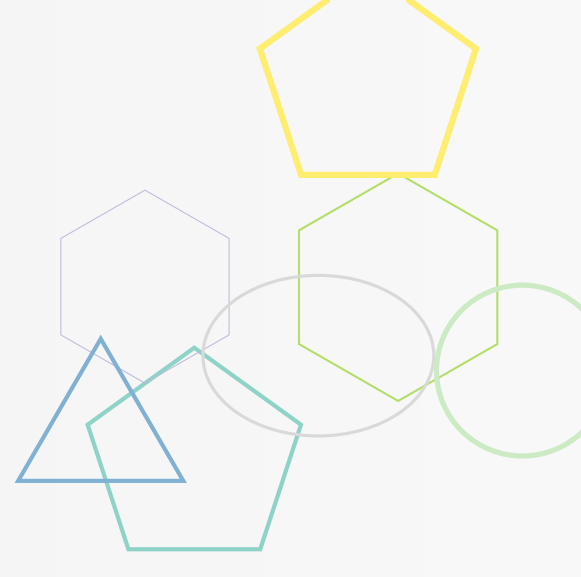[{"shape": "pentagon", "thickness": 2, "radius": 0.96, "center": [0.334, 0.204]}, {"shape": "hexagon", "thickness": 0.5, "radius": 0.84, "center": [0.249, 0.503]}, {"shape": "triangle", "thickness": 2, "radius": 0.82, "center": [0.173, 0.248]}, {"shape": "hexagon", "thickness": 1, "radius": 0.98, "center": [0.685, 0.502]}, {"shape": "oval", "thickness": 1.5, "radius": 0.99, "center": [0.548, 0.383]}, {"shape": "circle", "thickness": 2.5, "radius": 0.74, "center": [0.899, 0.357]}, {"shape": "pentagon", "thickness": 3, "radius": 0.98, "center": [0.633, 0.854]}]